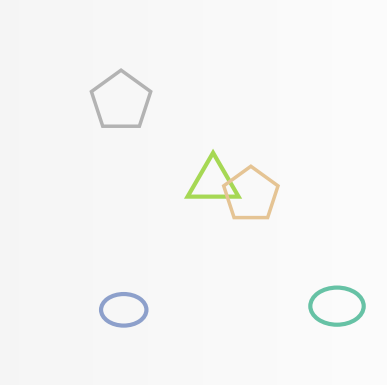[{"shape": "oval", "thickness": 3, "radius": 0.34, "center": [0.87, 0.205]}, {"shape": "oval", "thickness": 3, "radius": 0.29, "center": [0.319, 0.195]}, {"shape": "triangle", "thickness": 3, "radius": 0.38, "center": [0.55, 0.527]}, {"shape": "pentagon", "thickness": 2.5, "radius": 0.37, "center": [0.647, 0.494]}, {"shape": "pentagon", "thickness": 2.5, "radius": 0.4, "center": [0.312, 0.737]}]